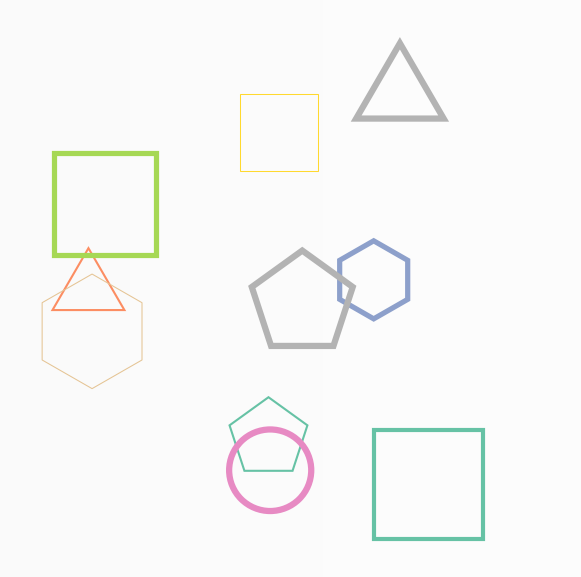[{"shape": "pentagon", "thickness": 1, "radius": 0.35, "center": [0.462, 0.241]}, {"shape": "square", "thickness": 2, "radius": 0.47, "center": [0.738, 0.16]}, {"shape": "triangle", "thickness": 1, "radius": 0.36, "center": [0.152, 0.498]}, {"shape": "hexagon", "thickness": 2.5, "radius": 0.34, "center": [0.643, 0.515]}, {"shape": "circle", "thickness": 3, "radius": 0.35, "center": [0.465, 0.185]}, {"shape": "square", "thickness": 2.5, "radius": 0.44, "center": [0.18, 0.646]}, {"shape": "square", "thickness": 0.5, "radius": 0.34, "center": [0.48, 0.77]}, {"shape": "hexagon", "thickness": 0.5, "radius": 0.5, "center": [0.158, 0.425]}, {"shape": "triangle", "thickness": 3, "radius": 0.43, "center": [0.688, 0.837]}, {"shape": "pentagon", "thickness": 3, "radius": 0.46, "center": [0.52, 0.474]}]